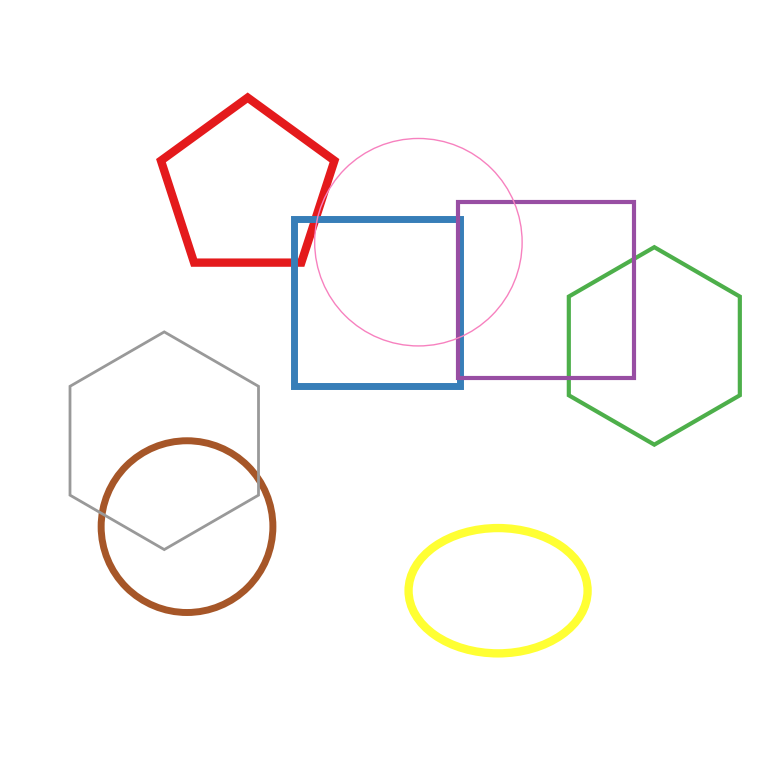[{"shape": "pentagon", "thickness": 3, "radius": 0.59, "center": [0.322, 0.755]}, {"shape": "square", "thickness": 2.5, "radius": 0.54, "center": [0.49, 0.607]}, {"shape": "hexagon", "thickness": 1.5, "radius": 0.64, "center": [0.85, 0.551]}, {"shape": "square", "thickness": 1.5, "radius": 0.57, "center": [0.709, 0.623]}, {"shape": "oval", "thickness": 3, "radius": 0.58, "center": [0.647, 0.233]}, {"shape": "circle", "thickness": 2.5, "radius": 0.56, "center": [0.243, 0.316]}, {"shape": "circle", "thickness": 0.5, "radius": 0.67, "center": [0.543, 0.685]}, {"shape": "hexagon", "thickness": 1, "radius": 0.71, "center": [0.213, 0.428]}]